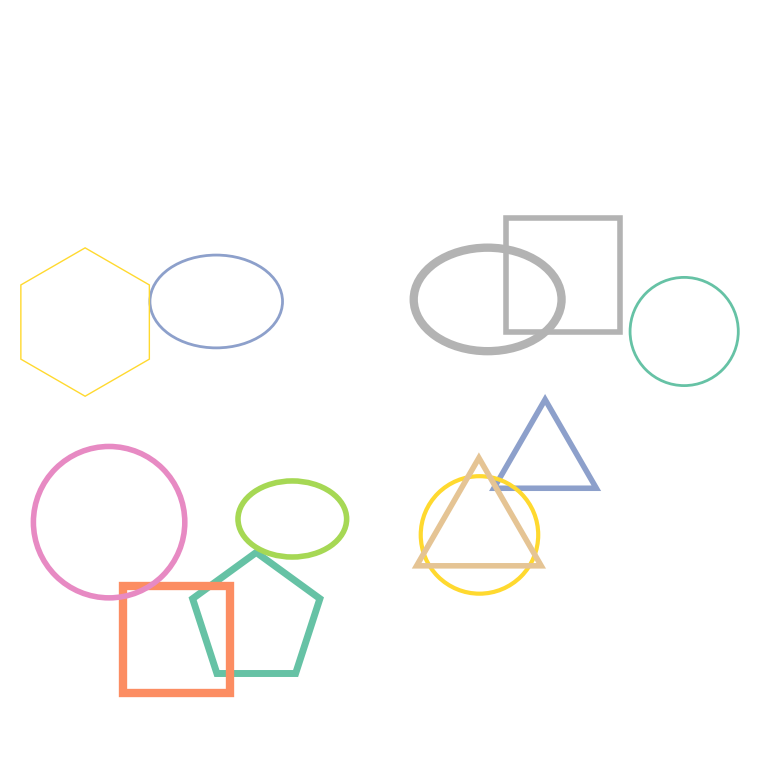[{"shape": "circle", "thickness": 1, "radius": 0.35, "center": [0.889, 0.569]}, {"shape": "pentagon", "thickness": 2.5, "radius": 0.43, "center": [0.333, 0.196]}, {"shape": "square", "thickness": 3, "radius": 0.35, "center": [0.229, 0.169]}, {"shape": "triangle", "thickness": 2, "radius": 0.38, "center": [0.708, 0.404]}, {"shape": "oval", "thickness": 1, "radius": 0.43, "center": [0.281, 0.608]}, {"shape": "circle", "thickness": 2, "radius": 0.49, "center": [0.142, 0.322]}, {"shape": "oval", "thickness": 2, "radius": 0.35, "center": [0.38, 0.326]}, {"shape": "circle", "thickness": 1.5, "radius": 0.38, "center": [0.623, 0.305]}, {"shape": "hexagon", "thickness": 0.5, "radius": 0.48, "center": [0.111, 0.582]}, {"shape": "triangle", "thickness": 2, "radius": 0.47, "center": [0.622, 0.312]}, {"shape": "oval", "thickness": 3, "radius": 0.48, "center": [0.633, 0.611]}, {"shape": "square", "thickness": 2, "radius": 0.37, "center": [0.732, 0.643]}]